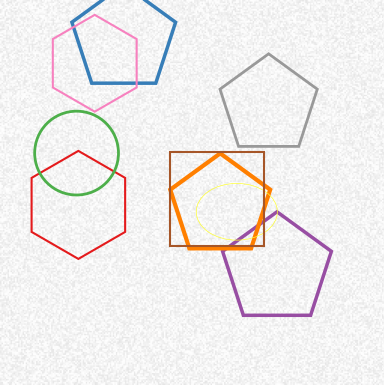[{"shape": "hexagon", "thickness": 1.5, "radius": 0.7, "center": [0.204, 0.468]}, {"shape": "pentagon", "thickness": 2.5, "radius": 0.71, "center": [0.321, 0.898]}, {"shape": "circle", "thickness": 2, "radius": 0.54, "center": [0.199, 0.602]}, {"shape": "pentagon", "thickness": 2.5, "radius": 0.74, "center": [0.719, 0.301]}, {"shape": "pentagon", "thickness": 3, "radius": 0.68, "center": [0.572, 0.465]}, {"shape": "oval", "thickness": 0.5, "radius": 0.53, "center": [0.615, 0.45]}, {"shape": "square", "thickness": 1.5, "radius": 0.61, "center": [0.564, 0.483]}, {"shape": "hexagon", "thickness": 1.5, "radius": 0.63, "center": [0.246, 0.836]}, {"shape": "pentagon", "thickness": 2, "radius": 0.66, "center": [0.698, 0.727]}]